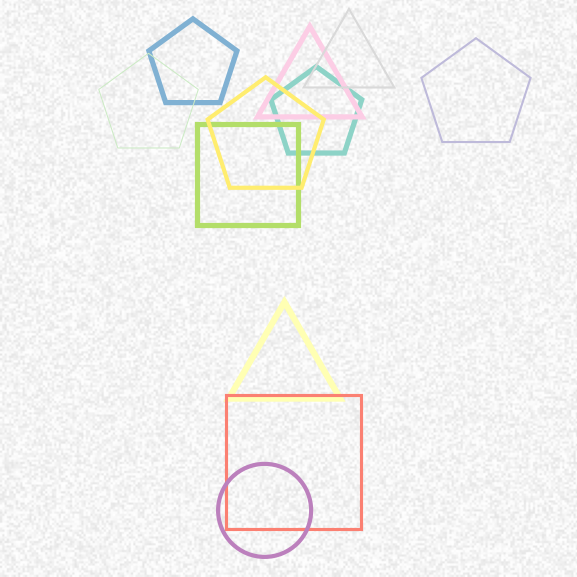[{"shape": "pentagon", "thickness": 2.5, "radius": 0.41, "center": [0.548, 0.801]}, {"shape": "triangle", "thickness": 3, "radius": 0.56, "center": [0.493, 0.365]}, {"shape": "pentagon", "thickness": 1, "radius": 0.5, "center": [0.824, 0.834]}, {"shape": "square", "thickness": 1.5, "radius": 0.58, "center": [0.508, 0.199]}, {"shape": "pentagon", "thickness": 2.5, "radius": 0.4, "center": [0.334, 0.886]}, {"shape": "square", "thickness": 2.5, "radius": 0.44, "center": [0.429, 0.697]}, {"shape": "triangle", "thickness": 2.5, "radius": 0.52, "center": [0.536, 0.849]}, {"shape": "triangle", "thickness": 1, "radius": 0.45, "center": [0.604, 0.893]}, {"shape": "circle", "thickness": 2, "radius": 0.4, "center": [0.458, 0.115]}, {"shape": "pentagon", "thickness": 0.5, "radius": 0.45, "center": [0.257, 0.816]}, {"shape": "pentagon", "thickness": 2, "radius": 0.53, "center": [0.46, 0.76]}]